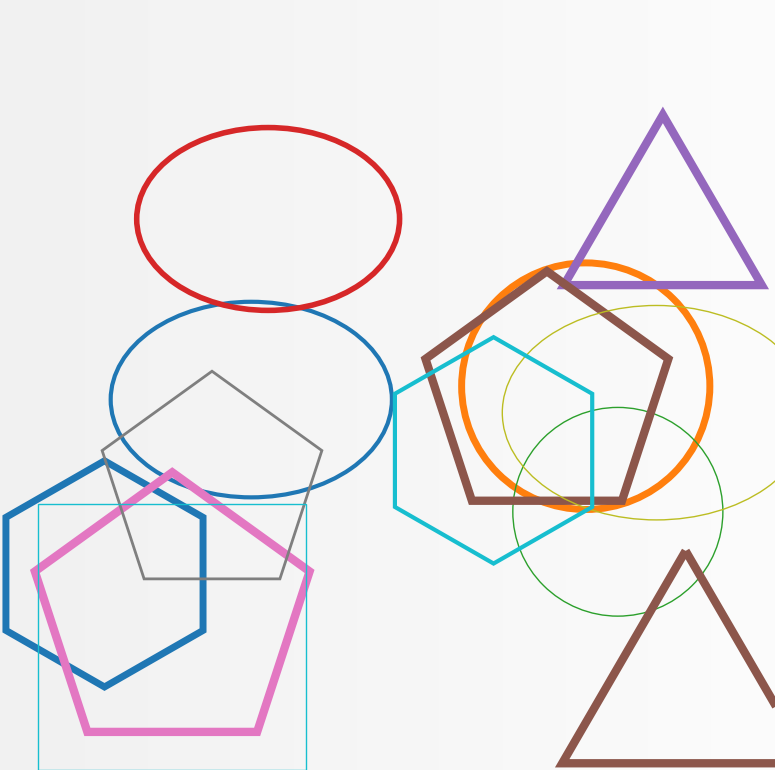[{"shape": "oval", "thickness": 1.5, "radius": 0.91, "center": [0.324, 0.481]}, {"shape": "hexagon", "thickness": 2.5, "radius": 0.73, "center": [0.135, 0.255]}, {"shape": "circle", "thickness": 2.5, "radius": 0.8, "center": [0.756, 0.498]}, {"shape": "circle", "thickness": 0.5, "radius": 0.68, "center": [0.797, 0.335]}, {"shape": "oval", "thickness": 2, "radius": 0.85, "center": [0.346, 0.716]}, {"shape": "triangle", "thickness": 3, "radius": 0.74, "center": [0.855, 0.703]}, {"shape": "triangle", "thickness": 3, "radius": 0.92, "center": [0.885, 0.101]}, {"shape": "pentagon", "thickness": 3, "radius": 0.82, "center": [0.706, 0.483]}, {"shape": "pentagon", "thickness": 3, "radius": 0.93, "center": [0.222, 0.2]}, {"shape": "pentagon", "thickness": 1, "radius": 0.75, "center": [0.274, 0.369]}, {"shape": "oval", "thickness": 0.5, "radius": 0.99, "center": [0.847, 0.464]}, {"shape": "square", "thickness": 0.5, "radius": 0.86, "center": [0.222, 0.173]}, {"shape": "hexagon", "thickness": 1.5, "radius": 0.73, "center": [0.637, 0.415]}]